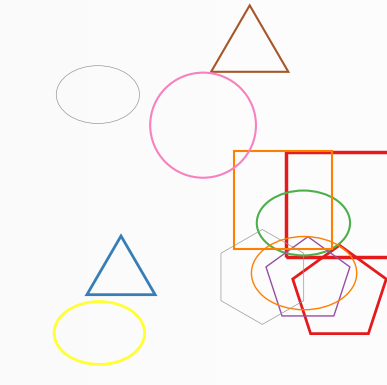[{"shape": "square", "thickness": 2.5, "radius": 0.68, "center": [0.874, 0.469]}, {"shape": "pentagon", "thickness": 2, "radius": 0.63, "center": [0.876, 0.236]}, {"shape": "triangle", "thickness": 2, "radius": 0.51, "center": [0.312, 0.285]}, {"shape": "oval", "thickness": 1.5, "radius": 0.6, "center": [0.783, 0.421]}, {"shape": "pentagon", "thickness": 1, "radius": 0.57, "center": [0.795, 0.271]}, {"shape": "square", "thickness": 1.5, "radius": 0.63, "center": [0.731, 0.48]}, {"shape": "oval", "thickness": 1, "radius": 0.68, "center": [0.785, 0.291]}, {"shape": "oval", "thickness": 2, "radius": 0.58, "center": [0.256, 0.135]}, {"shape": "triangle", "thickness": 1.5, "radius": 0.58, "center": [0.644, 0.871]}, {"shape": "circle", "thickness": 1.5, "radius": 0.68, "center": [0.524, 0.675]}, {"shape": "oval", "thickness": 0.5, "radius": 0.54, "center": [0.253, 0.754]}, {"shape": "hexagon", "thickness": 0.5, "radius": 0.62, "center": [0.677, 0.281]}]